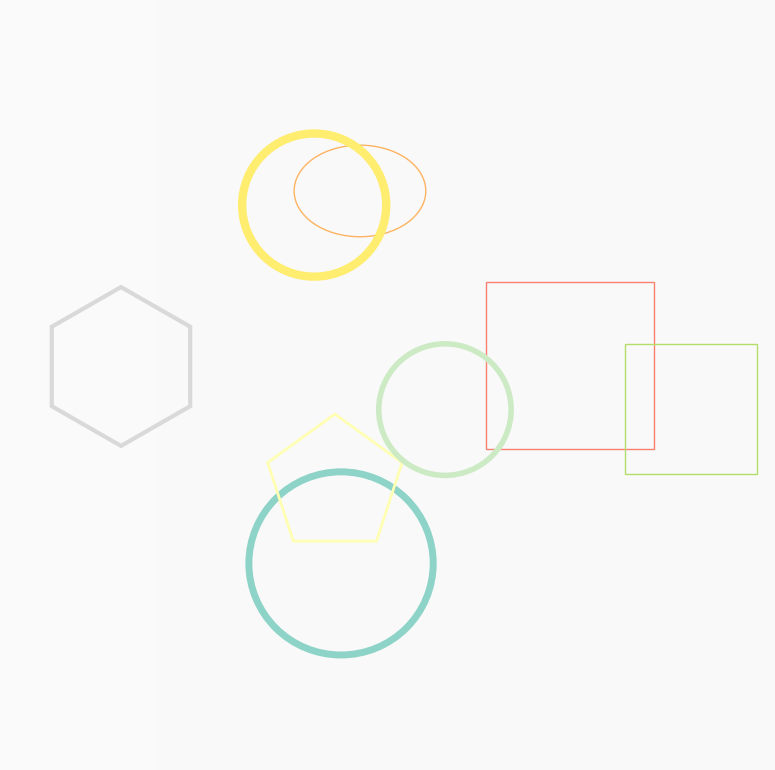[{"shape": "circle", "thickness": 2.5, "radius": 0.59, "center": [0.44, 0.268]}, {"shape": "pentagon", "thickness": 1, "radius": 0.46, "center": [0.432, 0.371]}, {"shape": "square", "thickness": 0.5, "radius": 0.54, "center": [0.735, 0.525]}, {"shape": "oval", "thickness": 0.5, "radius": 0.42, "center": [0.464, 0.752]}, {"shape": "square", "thickness": 0.5, "radius": 0.42, "center": [0.891, 0.469]}, {"shape": "hexagon", "thickness": 1.5, "radius": 0.52, "center": [0.156, 0.524]}, {"shape": "circle", "thickness": 2, "radius": 0.43, "center": [0.574, 0.468]}, {"shape": "circle", "thickness": 3, "radius": 0.46, "center": [0.405, 0.734]}]